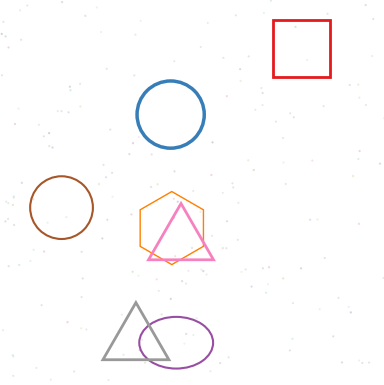[{"shape": "square", "thickness": 2, "radius": 0.37, "center": [0.784, 0.875]}, {"shape": "circle", "thickness": 2.5, "radius": 0.44, "center": [0.443, 0.702]}, {"shape": "oval", "thickness": 1.5, "radius": 0.48, "center": [0.458, 0.11]}, {"shape": "hexagon", "thickness": 1, "radius": 0.47, "center": [0.446, 0.408]}, {"shape": "circle", "thickness": 1.5, "radius": 0.41, "center": [0.16, 0.461]}, {"shape": "triangle", "thickness": 2, "radius": 0.49, "center": [0.47, 0.374]}, {"shape": "triangle", "thickness": 2, "radius": 0.49, "center": [0.353, 0.115]}]